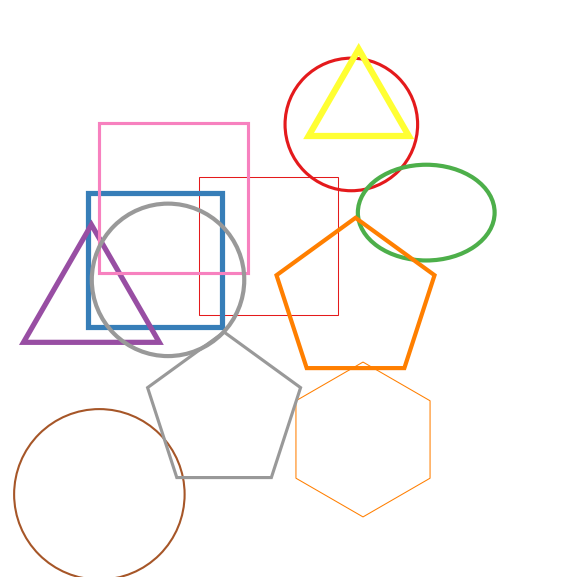[{"shape": "circle", "thickness": 1.5, "radius": 0.57, "center": [0.608, 0.784]}, {"shape": "square", "thickness": 0.5, "radius": 0.6, "center": [0.465, 0.573]}, {"shape": "square", "thickness": 2.5, "radius": 0.58, "center": [0.268, 0.548]}, {"shape": "oval", "thickness": 2, "radius": 0.59, "center": [0.738, 0.631]}, {"shape": "triangle", "thickness": 2.5, "radius": 0.68, "center": [0.158, 0.474]}, {"shape": "pentagon", "thickness": 2, "radius": 0.72, "center": [0.616, 0.478]}, {"shape": "hexagon", "thickness": 0.5, "radius": 0.67, "center": [0.629, 0.238]}, {"shape": "triangle", "thickness": 3, "radius": 0.5, "center": [0.621, 0.814]}, {"shape": "circle", "thickness": 1, "radius": 0.74, "center": [0.172, 0.143]}, {"shape": "square", "thickness": 1.5, "radius": 0.65, "center": [0.3, 0.657]}, {"shape": "circle", "thickness": 2, "radius": 0.66, "center": [0.291, 0.515]}, {"shape": "pentagon", "thickness": 1.5, "radius": 0.7, "center": [0.388, 0.285]}]